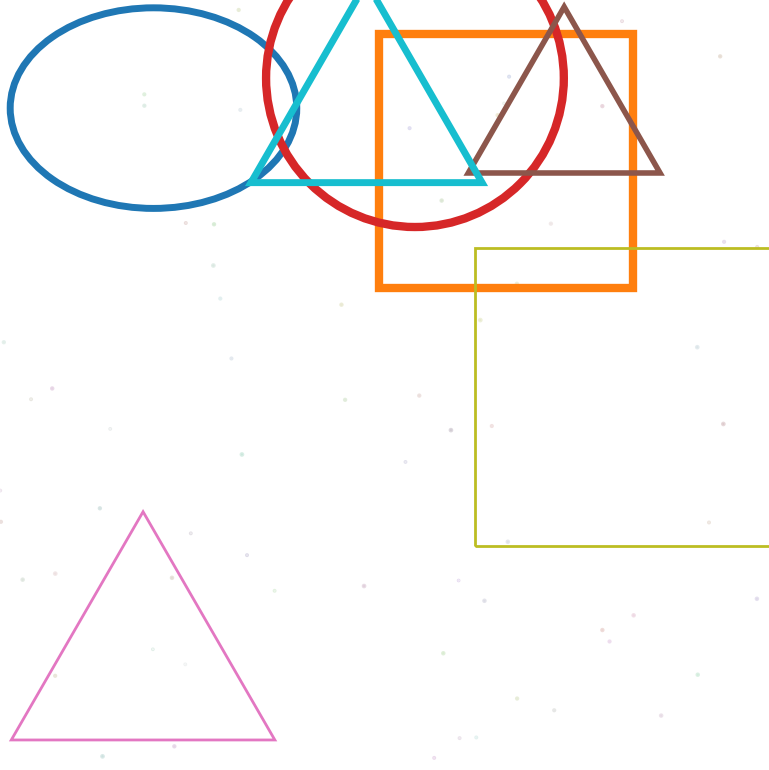[{"shape": "oval", "thickness": 2.5, "radius": 0.93, "center": [0.199, 0.86]}, {"shape": "square", "thickness": 3, "radius": 0.82, "center": [0.657, 0.791]}, {"shape": "circle", "thickness": 3, "radius": 0.97, "center": [0.539, 0.899]}, {"shape": "triangle", "thickness": 2, "radius": 0.72, "center": [0.733, 0.847]}, {"shape": "triangle", "thickness": 1, "radius": 0.99, "center": [0.186, 0.138]}, {"shape": "square", "thickness": 1, "radius": 0.97, "center": [0.81, 0.485]}, {"shape": "triangle", "thickness": 2.5, "radius": 0.87, "center": [0.476, 0.849]}]